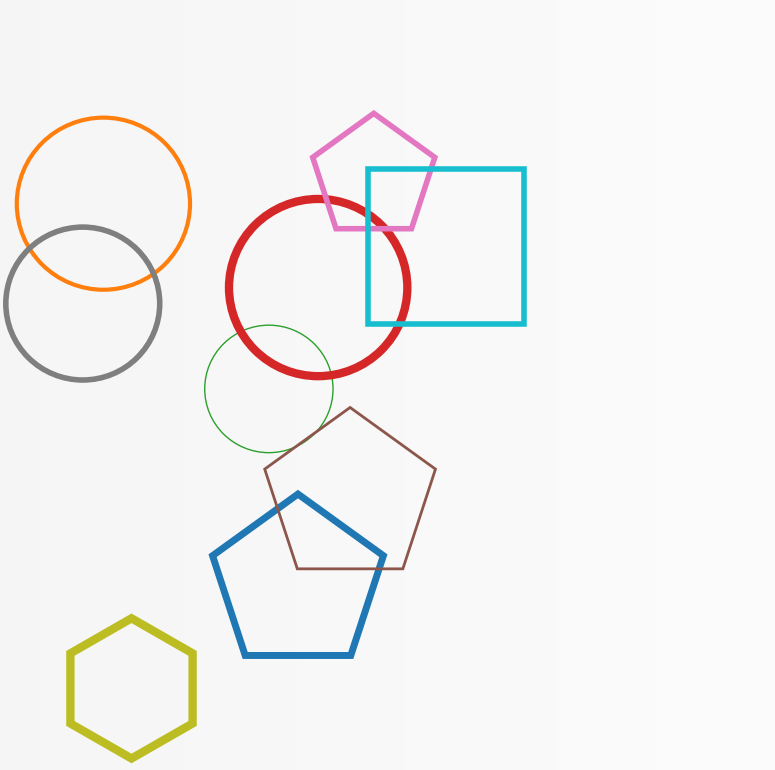[{"shape": "pentagon", "thickness": 2.5, "radius": 0.58, "center": [0.384, 0.242]}, {"shape": "circle", "thickness": 1.5, "radius": 0.56, "center": [0.133, 0.735]}, {"shape": "circle", "thickness": 0.5, "radius": 0.41, "center": [0.347, 0.495]}, {"shape": "circle", "thickness": 3, "radius": 0.58, "center": [0.411, 0.627]}, {"shape": "pentagon", "thickness": 1, "radius": 0.58, "center": [0.452, 0.355]}, {"shape": "pentagon", "thickness": 2, "radius": 0.41, "center": [0.482, 0.77]}, {"shape": "circle", "thickness": 2, "radius": 0.5, "center": [0.107, 0.606]}, {"shape": "hexagon", "thickness": 3, "radius": 0.46, "center": [0.17, 0.106]}, {"shape": "square", "thickness": 2, "radius": 0.5, "center": [0.575, 0.68]}]